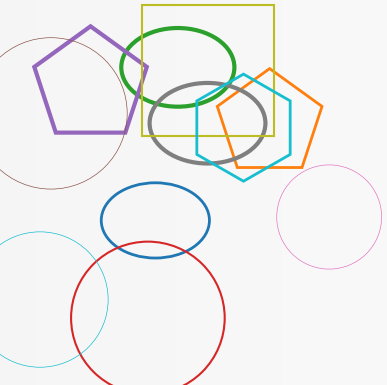[{"shape": "oval", "thickness": 2, "radius": 0.7, "center": [0.401, 0.428]}, {"shape": "pentagon", "thickness": 2, "radius": 0.71, "center": [0.696, 0.68]}, {"shape": "oval", "thickness": 3, "radius": 0.73, "center": [0.459, 0.825]}, {"shape": "circle", "thickness": 1.5, "radius": 0.99, "center": [0.382, 0.174]}, {"shape": "pentagon", "thickness": 3, "radius": 0.76, "center": [0.234, 0.779]}, {"shape": "circle", "thickness": 0.5, "radius": 0.98, "center": [0.132, 0.706]}, {"shape": "circle", "thickness": 0.5, "radius": 0.68, "center": [0.849, 0.436]}, {"shape": "oval", "thickness": 3, "radius": 0.75, "center": [0.536, 0.68]}, {"shape": "square", "thickness": 1.5, "radius": 0.85, "center": [0.536, 0.818]}, {"shape": "hexagon", "thickness": 2, "radius": 0.7, "center": [0.628, 0.668]}, {"shape": "circle", "thickness": 0.5, "radius": 0.88, "center": [0.103, 0.222]}]